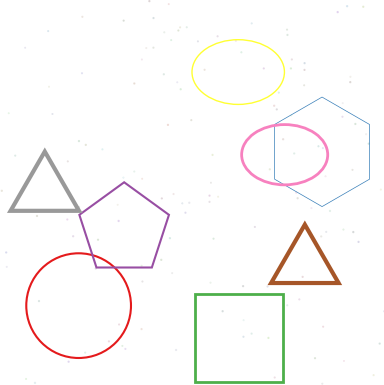[{"shape": "circle", "thickness": 1.5, "radius": 0.68, "center": [0.204, 0.206]}, {"shape": "hexagon", "thickness": 0.5, "radius": 0.71, "center": [0.837, 0.606]}, {"shape": "square", "thickness": 2, "radius": 0.57, "center": [0.621, 0.121]}, {"shape": "pentagon", "thickness": 1.5, "radius": 0.61, "center": [0.322, 0.404]}, {"shape": "oval", "thickness": 1, "radius": 0.6, "center": [0.619, 0.813]}, {"shape": "triangle", "thickness": 3, "radius": 0.51, "center": [0.792, 0.315]}, {"shape": "oval", "thickness": 2, "radius": 0.56, "center": [0.739, 0.598]}, {"shape": "triangle", "thickness": 3, "radius": 0.51, "center": [0.116, 0.504]}]